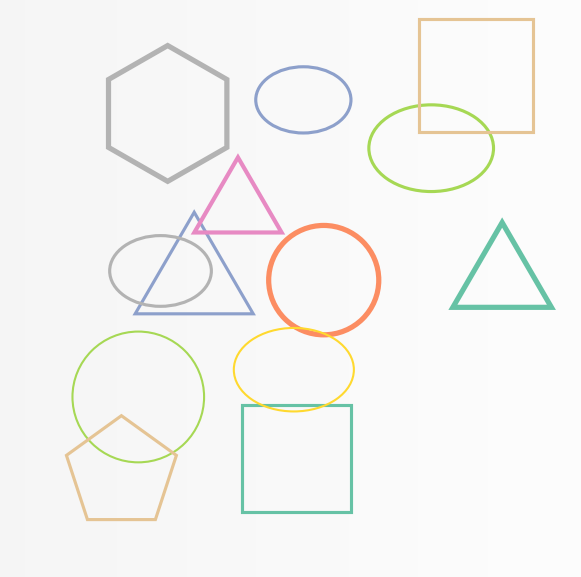[{"shape": "triangle", "thickness": 2.5, "radius": 0.49, "center": [0.864, 0.516]}, {"shape": "square", "thickness": 1.5, "radius": 0.47, "center": [0.51, 0.205]}, {"shape": "circle", "thickness": 2.5, "radius": 0.47, "center": [0.557, 0.514]}, {"shape": "oval", "thickness": 1.5, "radius": 0.41, "center": [0.522, 0.826]}, {"shape": "triangle", "thickness": 1.5, "radius": 0.59, "center": [0.334, 0.514]}, {"shape": "triangle", "thickness": 2, "radius": 0.43, "center": [0.409, 0.64]}, {"shape": "circle", "thickness": 1, "radius": 0.57, "center": [0.238, 0.312]}, {"shape": "oval", "thickness": 1.5, "radius": 0.54, "center": [0.742, 0.743]}, {"shape": "oval", "thickness": 1, "radius": 0.52, "center": [0.506, 0.359]}, {"shape": "square", "thickness": 1.5, "radius": 0.49, "center": [0.819, 0.869]}, {"shape": "pentagon", "thickness": 1.5, "radius": 0.5, "center": [0.209, 0.18]}, {"shape": "hexagon", "thickness": 2.5, "radius": 0.59, "center": [0.289, 0.803]}, {"shape": "oval", "thickness": 1.5, "radius": 0.44, "center": [0.276, 0.53]}]